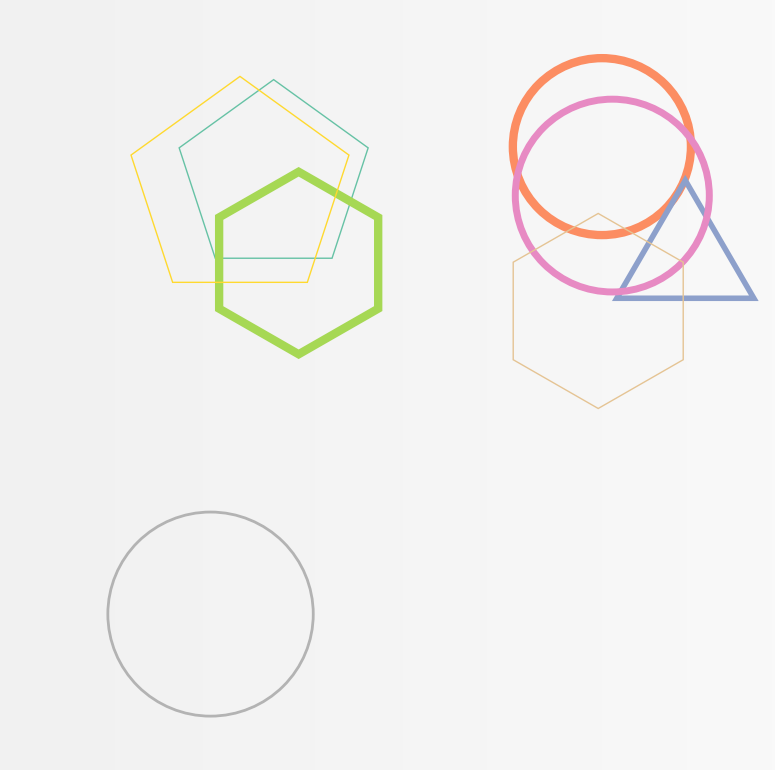[{"shape": "pentagon", "thickness": 0.5, "radius": 0.64, "center": [0.353, 0.768]}, {"shape": "circle", "thickness": 3, "radius": 0.57, "center": [0.777, 0.81]}, {"shape": "triangle", "thickness": 2, "radius": 0.51, "center": [0.884, 0.664]}, {"shape": "circle", "thickness": 2.5, "radius": 0.63, "center": [0.79, 0.746]}, {"shape": "hexagon", "thickness": 3, "radius": 0.59, "center": [0.385, 0.658]}, {"shape": "pentagon", "thickness": 0.5, "radius": 0.74, "center": [0.31, 0.753]}, {"shape": "hexagon", "thickness": 0.5, "radius": 0.63, "center": [0.772, 0.596]}, {"shape": "circle", "thickness": 1, "radius": 0.66, "center": [0.272, 0.202]}]